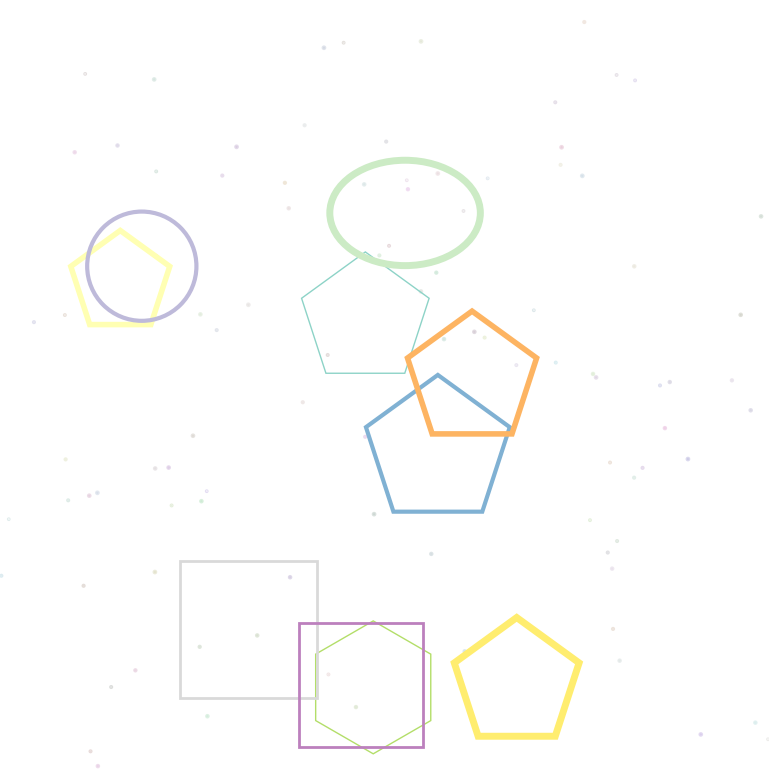[{"shape": "pentagon", "thickness": 0.5, "radius": 0.44, "center": [0.474, 0.586]}, {"shape": "pentagon", "thickness": 2, "radius": 0.34, "center": [0.156, 0.633]}, {"shape": "circle", "thickness": 1.5, "radius": 0.35, "center": [0.184, 0.654]}, {"shape": "pentagon", "thickness": 1.5, "radius": 0.49, "center": [0.569, 0.415]}, {"shape": "pentagon", "thickness": 2, "radius": 0.44, "center": [0.613, 0.508]}, {"shape": "hexagon", "thickness": 0.5, "radius": 0.43, "center": [0.485, 0.107]}, {"shape": "square", "thickness": 1, "radius": 0.45, "center": [0.322, 0.182]}, {"shape": "square", "thickness": 1, "radius": 0.4, "center": [0.469, 0.111]}, {"shape": "oval", "thickness": 2.5, "radius": 0.49, "center": [0.526, 0.723]}, {"shape": "pentagon", "thickness": 2.5, "radius": 0.43, "center": [0.671, 0.113]}]